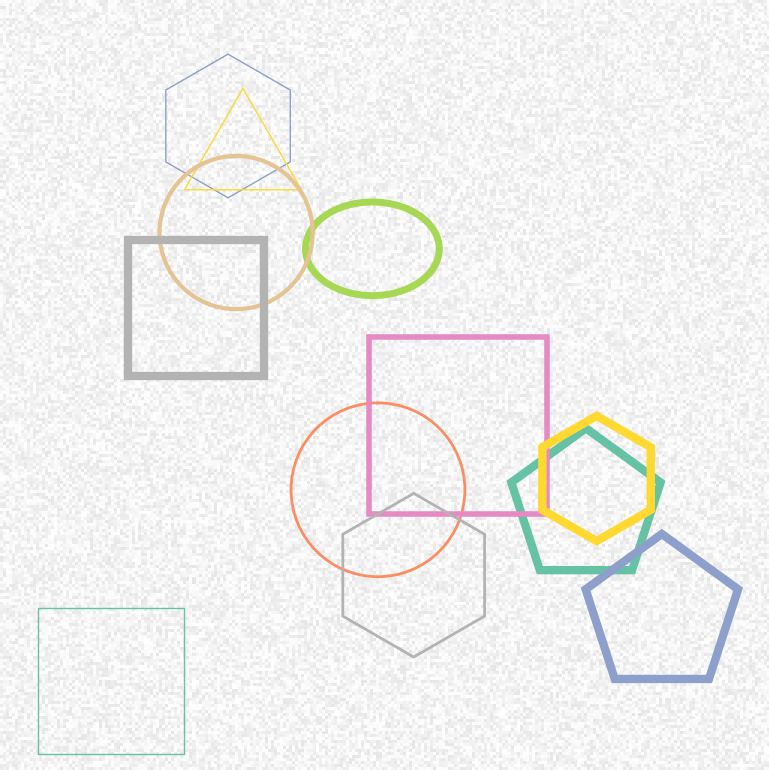[{"shape": "square", "thickness": 0.5, "radius": 0.47, "center": [0.144, 0.115]}, {"shape": "pentagon", "thickness": 3, "radius": 0.51, "center": [0.761, 0.342]}, {"shape": "circle", "thickness": 1, "radius": 0.56, "center": [0.491, 0.364]}, {"shape": "hexagon", "thickness": 0.5, "radius": 0.47, "center": [0.296, 0.836]}, {"shape": "pentagon", "thickness": 3, "radius": 0.52, "center": [0.86, 0.202]}, {"shape": "square", "thickness": 2, "radius": 0.58, "center": [0.595, 0.448]}, {"shape": "oval", "thickness": 2.5, "radius": 0.43, "center": [0.484, 0.677]}, {"shape": "triangle", "thickness": 0.5, "radius": 0.44, "center": [0.315, 0.797]}, {"shape": "hexagon", "thickness": 3, "radius": 0.41, "center": [0.775, 0.379]}, {"shape": "circle", "thickness": 1.5, "radius": 0.5, "center": [0.307, 0.698]}, {"shape": "square", "thickness": 3, "radius": 0.44, "center": [0.255, 0.6]}, {"shape": "hexagon", "thickness": 1, "radius": 0.53, "center": [0.537, 0.253]}]